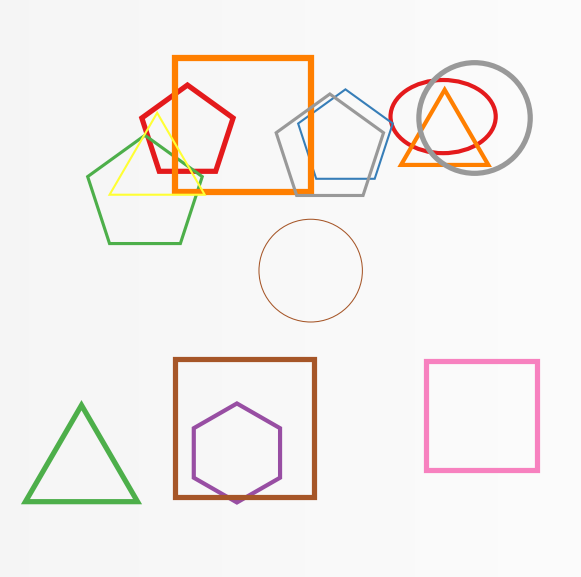[{"shape": "oval", "thickness": 2, "radius": 0.45, "center": [0.762, 0.797]}, {"shape": "pentagon", "thickness": 2.5, "radius": 0.41, "center": [0.323, 0.769]}, {"shape": "pentagon", "thickness": 1, "radius": 0.43, "center": [0.594, 0.759]}, {"shape": "pentagon", "thickness": 1.5, "radius": 0.52, "center": [0.249, 0.661]}, {"shape": "triangle", "thickness": 2.5, "radius": 0.56, "center": [0.14, 0.186]}, {"shape": "hexagon", "thickness": 2, "radius": 0.43, "center": [0.408, 0.215]}, {"shape": "square", "thickness": 3, "radius": 0.58, "center": [0.418, 0.783]}, {"shape": "triangle", "thickness": 2, "radius": 0.43, "center": [0.765, 0.757]}, {"shape": "triangle", "thickness": 1, "radius": 0.47, "center": [0.27, 0.709]}, {"shape": "circle", "thickness": 0.5, "radius": 0.44, "center": [0.535, 0.531]}, {"shape": "square", "thickness": 2.5, "radius": 0.6, "center": [0.421, 0.258]}, {"shape": "square", "thickness": 2.5, "radius": 0.47, "center": [0.828, 0.279]}, {"shape": "pentagon", "thickness": 1.5, "radius": 0.49, "center": [0.567, 0.739]}, {"shape": "circle", "thickness": 2.5, "radius": 0.48, "center": [0.816, 0.795]}]